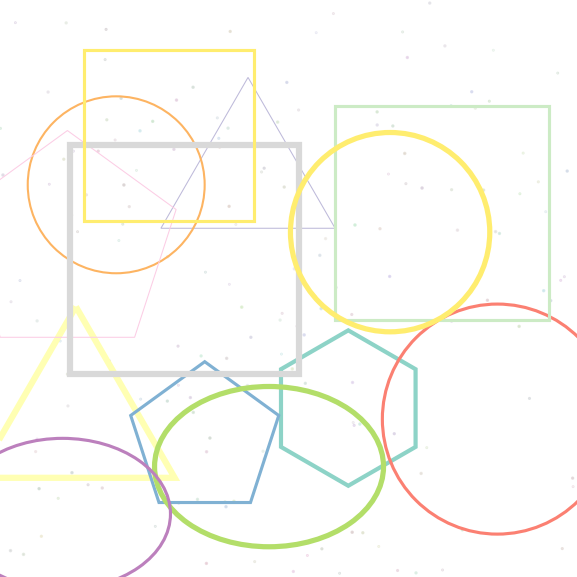[{"shape": "hexagon", "thickness": 2, "radius": 0.67, "center": [0.603, 0.293]}, {"shape": "triangle", "thickness": 3, "radius": 0.99, "center": [0.131, 0.271]}, {"shape": "triangle", "thickness": 0.5, "radius": 0.87, "center": [0.429, 0.691]}, {"shape": "circle", "thickness": 1.5, "radius": 1.0, "center": [0.861, 0.273]}, {"shape": "pentagon", "thickness": 1.5, "radius": 0.67, "center": [0.355, 0.238]}, {"shape": "circle", "thickness": 1, "radius": 0.77, "center": [0.201, 0.679]}, {"shape": "oval", "thickness": 2.5, "radius": 0.99, "center": [0.466, 0.191]}, {"shape": "pentagon", "thickness": 0.5, "radius": 0.99, "center": [0.117, 0.575]}, {"shape": "square", "thickness": 3, "radius": 0.99, "center": [0.319, 0.55]}, {"shape": "oval", "thickness": 1.5, "radius": 0.93, "center": [0.108, 0.109]}, {"shape": "square", "thickness": 1.5, "radius": 0.93, "center": [0.765, 0.63]}, {"shape": "circle", "thickness": 2.5, "radius": 0.86, "center": [0.676, 0.597]}, {"shape": "square", "thickness": 1.5, "radius": 0.74, "center": [0.292, 0.764]}]